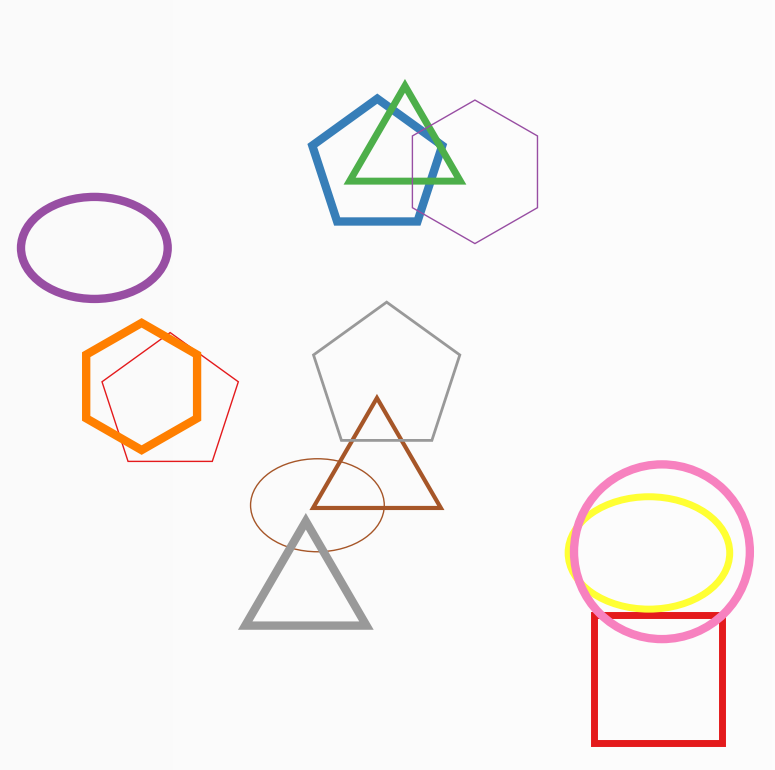[{"shape": "square", "thickness": 2.5, "radius": 0.41, "center": [0.849, 0.118]}, {"shape": "pentagon", "thickness": 0.5, "radius": 0.46, "center": [0.22, 0.476]}, {"shape": "pentagon", "thickness": 3, "radius": 0.44, "center": [0.487, 0.784]}, {"shape": "triangle", "thickness": 2.5, "radius": 0.41, "center": [0.523, 0.806]}, {"shape": "hexagon", "thickness": 0.5, "radius": 0.47, "center": [0.613, 0.777]}, {"shape": "oval", "thickness": 3, "radius": 0.47, "center": [0.122, 0.678]}, {"shape": "hexagon", "thickness": 3, "radius": 0.41, "center": [0.183, 0.498]}, {"shape": "oval", "thickness": 2.5, "radius": 0.52, "center": [0.837, 0.282]}, {"shape": "oval", "thickness": 0.5, "radius": 0.43, "center": [0.41, 0.344]}, {"shape": "triangle", "thickness": 1.5, "radius": 0.48, "center": [0.486, 0.388]}, {"shape": "circle", "thickness": 3, "radius": 0.57, "center": [0.854, 0.283]}, {"shape": "triangle", "thickness": 3, "radius": 0.45, "center": [0.395, 0.233]}, {"shape": "pentagon", "thickness": 1, "radius": 0.5, "center": [0.499, 0.508]}]